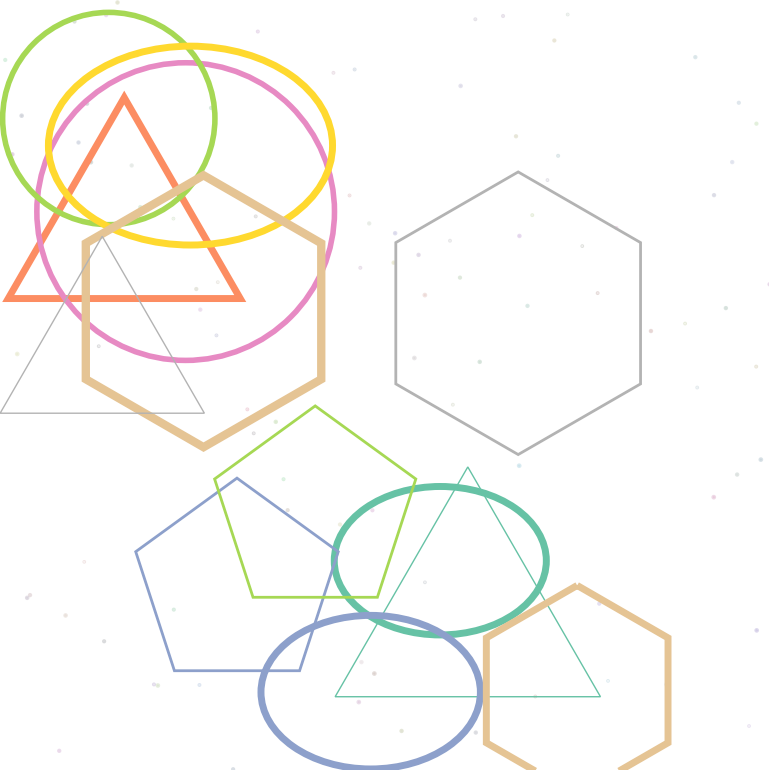[{"shape": "oval", "thickness": 2.5, "radius": 0.69, "center": [0.572, 0.272]}, {"shape": "triangle", "thickness": 0.5, "radius": 0.99, "center": [0.608, 0.195]}, {"shape": "triangle", "thickness": 2.5, "radius": 0.87, "center": [0.161, 0.699]}, {"shape": "pentagon", "thickness": 1, "radius": 0.69, "center": [0.308, 0.241]}, {"shape": "oval", "thickness": 2.5, "radius": 0.71, "center": [0.481, 0.101]}, {"shape": "circle", "thickness": 2, "radius": 0.97, "center": [0.241, 0.725]}, {"shape": "circle", "thickness": 2, "radius": 0.69, "center": [0.141, 0.846]}, {"shape": "pentagon", "thickness": 1, "radius": 0.69, "center": [0.409, 0.335]}, {"shape": "oval", "thickness": 2.5, "radius": 0.92, "center": [0.247, 0.811]}, {"shape": "hexagon", "thickness": 3, "radius": 0.88, "center": [0.264, 0.596]}, {"shape": "hexagon", "thickness": 2.5, "radius": 0.68, "center": [0.75, 0.103]}, {"shape": "triangle", "thickness": 0.5, "radius": 0.77, "center": [0.133, 0.54]}, {"shape": "hexagon", "thickness": 1, "radius": 0.92, "center": [0.673, 0.593]}]